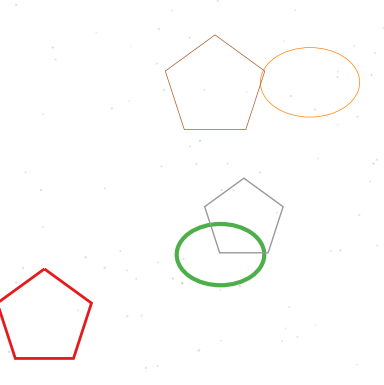[{"shape": "pentagon", "thickness": 2, "radius": 0.64, "center": [0.115, 0.173]}, {"shape": "oval", "thickness": 3, "radius": 0.57, "center": [0.573, 0.339]}, {"shape": "oval", "thickness": 0.5, "radius": 0.64, "center": [0.805, 0.786]}, {"shape": "pentagon", "thickness": 0.5, "radius": 0.68, "center": [0.559, 0.773]}, {"shape": "pentagon", "thickness": 1, "radius": 0.54, "center": [0.633, 0.43]}]